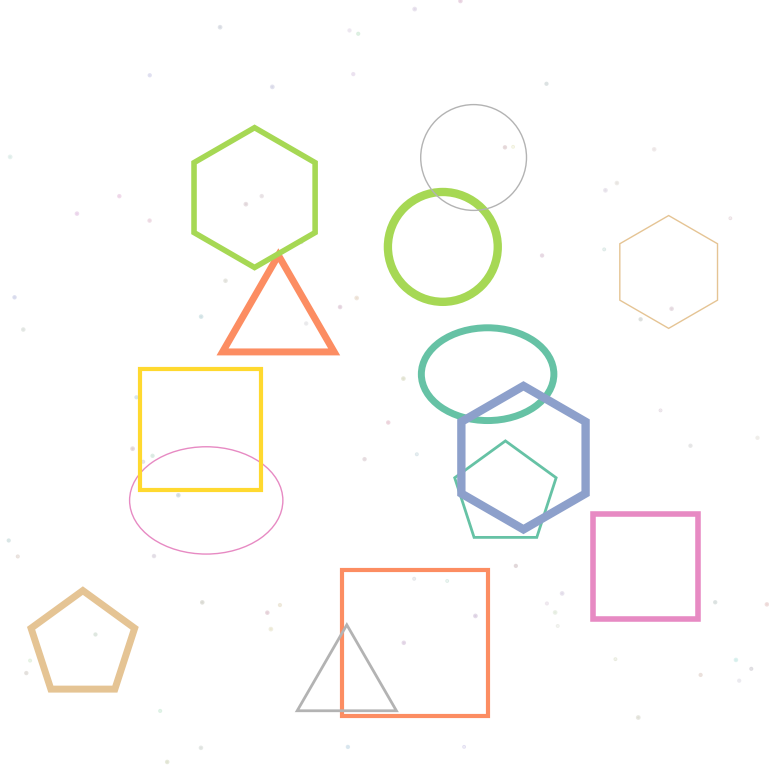[{"shape": "pentagon", "thickness": 1, "radius": 0.35, "center": [0.656, 0.358]}, {"shape": "oval", "thickness": 2.5, "radius": 0.43, "center": [0.633, 0.514]}, {"shape": "square", "thickness": 1.5, "radius": 0.47, "center": [0.539, 0.165]}, {"shape": "triangle", "thickness": 2.5, "radius": 0.42, "center": [0.362, 0.585]}, {"shape": "hexagon", "thickness": 3, "radius": 0.47, "center": [0.68, 0.406]}, {"shape": "square", "thickness": 2, "radius": 0.34, "center": [0.838, 0.264]}, {"shape": "oval", "thickness": 0.5, "radius": 0.5, "center": [0.268, 0.35]}, {"shape": "hexagon", "thickness": 2, "radius": 0.45, "center": [0.331, 0.743]}, {"shape": "circle", "thickness": 3, "radius": 0.36, "center": [0.575, 0.679]}, {"shape": "square", "thickness": 1.5, "radius": 0.39, "center": [0.26, 0.443]}, {"shape": "hexagon", "thickness": 0.5, "radius": 0.37, "center": [0.868, 0.647]}, {"shape": "pentagon", "thickness": 2.5, "radius": 0.35, "center": [0.108, 0.162]}, {"shape": "circle", "thickness": 0.5, "radius": 0.34, "center": [0.615, 0.795]}, {"shape": "triangle", "thickness": 1, "radius": 0.37, "center": [0.45, 0.114]}]